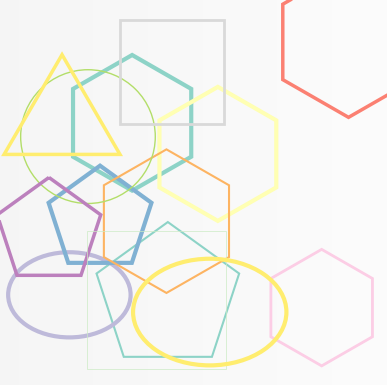[{"shape": "hexagon", "thickness": 3, "radius": 0.88, "center": [0.341, 0.681]}, {"shape": "pentagon", "thickness": 1.5, "radius": 0.97, "center": [0.433, 0.23]}, {"shape": "hexagon", "thickness": 3, "radius": 0.87, "center": [0.562, 0.6]}, {"shape": "oval", "thickness": 3, "radius": 0.79, "center": [0.179, 0.234]}, {"shape": "hexagon", "thickness": 2.5, "radius": 0.98, "center": [0.899, 0.891]}, {"shape": "pentagon", "thickness": 3, "radius": 0.7, "center": [0.258, 0.43]}, {"shape": "hexagon", "thickness": 1.5, "radius": 0.93, "center": [0.43, 0.426]}, {"shape": "circle", "thickness": 1, "radius": 0.87, "center": [0.227, 0.645]}, {"shape": "hexagon", "thickness": 2, "radius": 0.76, "center": [0.83, 0.201]}, {"shape": "square", "thickness": 2, "radius": 0.68, "center": [0.444, 0.813]}, {"shape": "pentagon", "thickness": 2.5, "radius": 0.7, "center": [0.126, 0.399]}, {"shape": "square", "thickness": 0.5, "radius": 0.9, "center": [0.404, 0.221]}, {"shape": "oval", "thickness": 3, "radius": 0.99, "center": [0.541, 0.189]}, {"shape": "triangle", "thickness": 2.5, "radius": 0.86, "center": [0.16, 0.685]}]